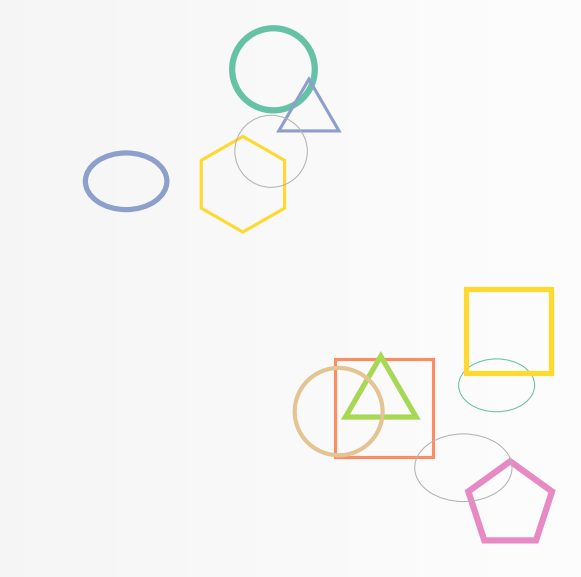[{"shape": "oval", "thickness": 0.5, "radius": 0.33, "center": [0.854, 0.332]}, {"shape": "circle", "thickness": 3, "radius": 0.36, "center": [0.47, 0.879]}, {"shape": "square", "thickness": 1.5, "radius": 0.42, "center": [0.661, 0.293]}, {"shape": "oval", "thickness": 2.5, "radius": 0.35, "center": [0.217, 0.685]}, {"shape": "triangle", "thickness": 1.5, "radius": 0.3, "center": [0.531, 0.802]}, {"shape": "pentagon", "thickness": 3, "radius": 0.38, "center": [0.878, 0.125]}, {"shape": "triangle", "thickness": 2.5, "radius": 0.35, "center": [0.655, 0.312]}, {"shape": "hexagon", "thickness": 1.5, "radius": 0.41, "center": [0.418, 0.68]}, {"shape": "square", "thickness": 2.5, "radius": 0.36, "center": [0.875, 0.425]}, {"shape": "circle", "thickness": 2, "radius": 0.38, "center": [0.583, 0.286]}, {"shape": "circle", "thickness": 0.5, "radius": 0.31, "center": [0.466, 0.737]}, {"shape": "oval", "thickness": 0.5, "radius": 0.42, "center": [0.797, 0.189]}]